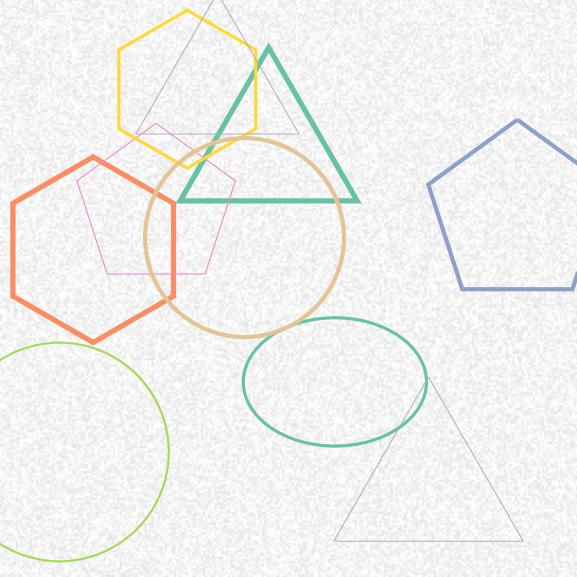[{"shape": "oval", "thickness": 1.5, "radius": 0.79, "center": [0.58, 0.338]}, {"shape": "triangle", "thickness": 2.5, "radius": 0.89, "center": [0.465, 0.74]}, {"shape": "hexagon", "thickness": 2.5, "radius": 0.8, "center": [0.161, 0.567]}, {"shape": "pentagon", "thickness": 2, "radius": 0.81, "center": [0.896, 0.63]}, {"shape": "pentagon", "thickness": 0.5, "radius": 0.72, "center": [0.27, 0.641]}, {"shape": "circle", "thickness": 1, "radius": 0.95, "center": [0.103, 0.216]}, {"shape": "hexagon", "thickness": 1.5, "radius": 0.68, "center": [0.324, 0.845]}, {"shape": "circle", "thickness": 2, "radius": 0.86, "center": [0.423, 0.588]}, {"shape": "triangle", "thickness": 0.5, "radius": 0.81, "center": [0.377, 0.849]}, {"shape": "triangle", "thickness": 0.5, "radius": 0.95, "center": [0.742, 0.157]}]